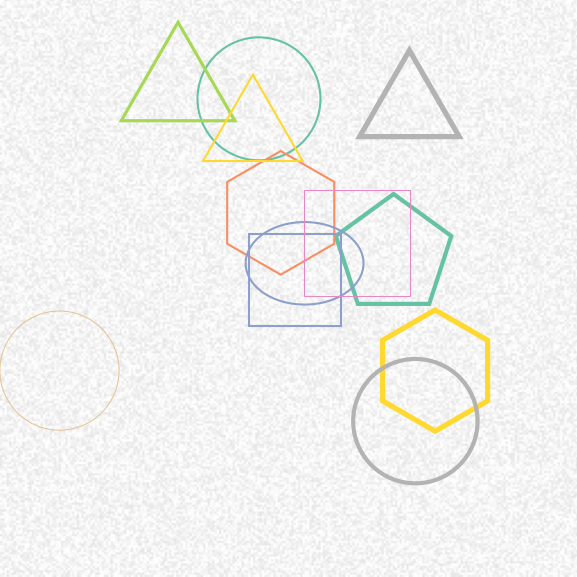[{"shape": "circle", "thickness": 1, "radius": 0.53, "center": [0.448, 0.828]}, {"shape": "pentagon", "thickness": 2, "radius": 0.53, "center": [0.681, 0.558]}, {"shape": "hexagon", "thickness": 1, "radius": 0.54, "center": [0.486, 0.631]}, {"shape": "square", "thickness": 1, "radius": 0.4, "center": [0.511, 0.515]}, {"shape": "oval", "thickness": 1, "radius": 0.51, "center": [0.527, 0.543]}, {"shape": "square", "thickness": 0.5, "radius": 0.46, "center": [0.618, 0.579]}, {"shape": "triangle", "thickness": 1.5, "radius": 0.57, "center": [0.308, 0.847]}, {"shape": "triangle", "thickness": 1, "radius": 0.5, "center": [0.438, 0.77]}, {"shape": "hexagon", "thickness": 2.5, "radius": 0.52, "center": [0.753, 0.357]}, {"shape": "circle", "thickness": 0.5, "radius": 0.52, "center": [0.103, 0.357]}, {"shape": "circle", "thickness": 2, "radius": 0.54, "center": [0.719, 0.27]}, {"shape": "triangle", "thickness": 2.5, "radius": 0.5, "center": [0.709, 0.812]}]